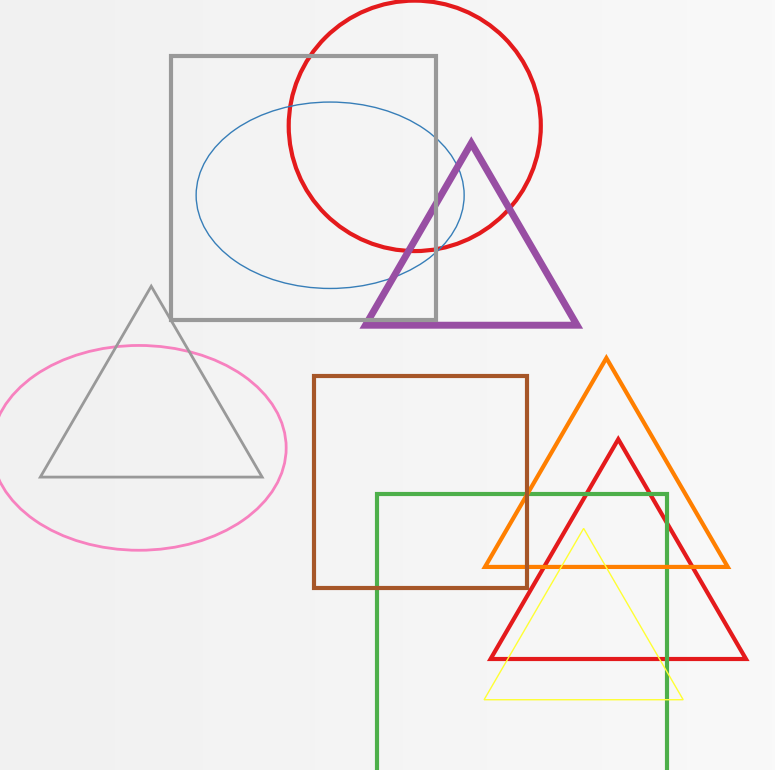[{"shape": "circle", "thickness": 1.5, "radius": 0.81, "center": [0.535, 0.837]}, {"shape": "triangle", "thickness": 1.5, "radius": 0.95, "center": [0.798, 0.239]}, {"shape": "oval", "thickness": 0.5, "radius": 0.86, "center": [0.426, 0.746]}, {"shape": "square", "thickness": 1.5, "radius": 0.94, "center": [0.674, 0.172]}, {"shape": "triangle", "thickness": 2.5, "radius": 0.79, "center": [0.608, 0.656]}, {"shape": "triangle", "thickness": 1.5, "radius": 0.9, "center": [0.782, 0.354]}, {"shape": "triangle", "thickness": 0.5, "radius": 0.74, "center": [0.753, 0.165]}, {"shape": "square", "thickness": 1.5, "radius": 0.69, "center": [0.543, 0.373]}, {"shape": "oval", "thickness": 1, "radius": 0.95, "center": [0.179, 0.418]}, {"shape": "triangle", "thickness": 1, "radius": 0.83, "center": [0.195, 0.463]}, {"shape": "square", "thickness": 1.5, "radius": 0.86, "center": [0.392, 0.756]}]